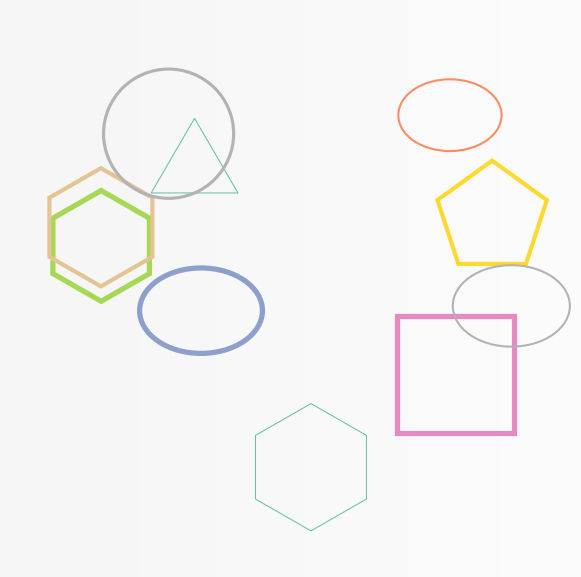[{"shape": "hexagon", "thickness": 0.5, "radius": 0.55, "center": [0.535, 0.19]}, {"shape": "triangle", "thickness": 0.5, "radius": 0.43, "center": [0.335, 0.708]}, {"shape": "oval", "thickness": 1, "radius": 0.44, "center": [0.774, 0.8]}, {"shape": "oval", "thickness": 2.5, "radius": 0.53, "center": [0.346, 0.461]}, {"shape": "square", "thickness": 2.5, "radius": 0.5, "center": [0.783, 0.35]}, {"shape": "hexagon", "thickness": 2.5, "radius": 0.48, "center": [0.174, 0.573]}, {"shape": "pentagon", "thickness": 2, "radius": 0.49, "center": [0.847, 0.622]}, {"shape": "hexagon", "thickness": 2, "radius": 0.51, "center": [0.174, 0.606]}, {"shape": "oval", "thickness": 1, "radius": 0.5, "center": [0.88, 0.469]}, {"shape": "circle", "thickness": 1.5, "radius": 0.56, "center": [0.29, 0.768]}]